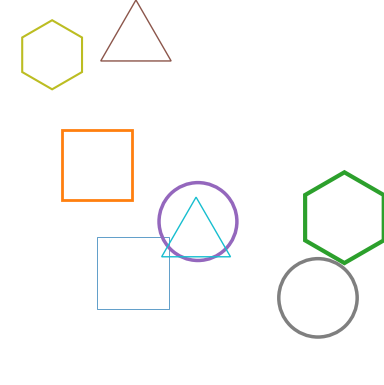[{"shape": "square", "thickness": 0.5, "radius": 0.47, "center": [0.346, 0.29]}, {"shape": "square", "thickness": 2, "radius": 0.45, "center": [0.253, 0.571]}, {"shape": "hexagon", "thickness": 3, "radius": 0.59, "center": [0.895, 0.435]}, {"shape": "circle", "thickness": 2.5, "radius": 0.51, "center": [0.514, 0.425]}, {"shape": "triangle", "thickness": 1, "radius": 0.53, "center": [0.353, 0.894]}, {"shape": "circle", "thickness": 2.5, "radius": 0.51, "center": [0.826, 0.226]}, {"shape": "hexagon", "thickness": 1.5, "radius": 0.45, "center": [0.135, 0.858]}, {"shape": "triangle", "thickness": 1, "radius": 0.52, "center": [0.509, 0.385]}]